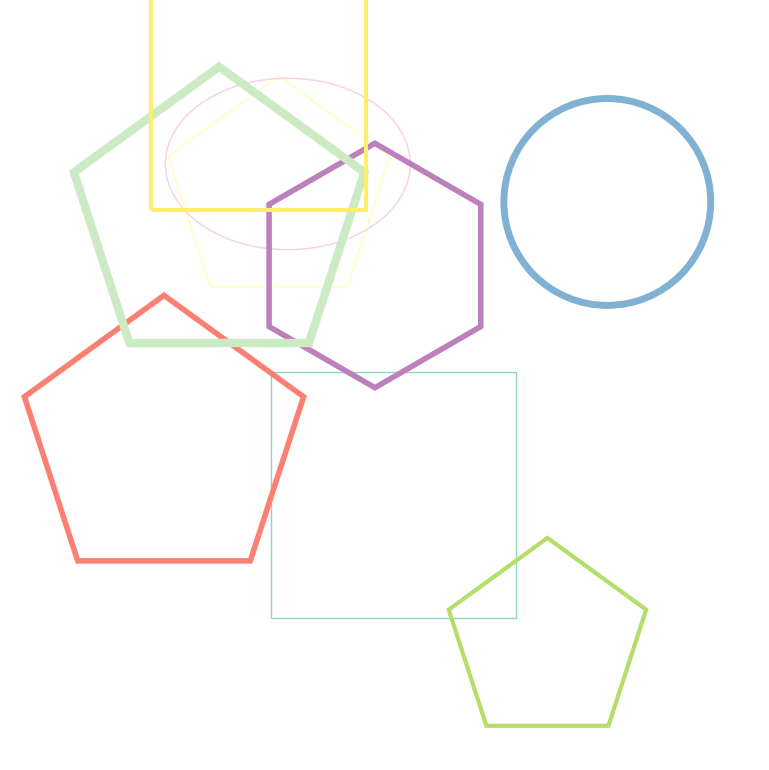[{"shape": "square", "thickness": 0.5, "radius": 0.8, "center": [0.511, 0.357]}, {"shape": "pentagon", "thickness": 0.5, "radius": 0.76, "center": [0.362, 0.75]}, {"shape": "pentagon", "thickness": 2, "radius": 0.95, "center": [0.213, 0.426]}, {"shape": "circle", "thickness": 2.5, "radius": 0.67, "center": [0.789, 0.738]}, {"shape": "pentagon", "thickness": 1.5, "radius": 0.67, "center": [0.711, 0.167]}, {"shape": "oval", "thickness": 0.5, "radius": 0.8, "center": [0.374, 0.787]}, {"shape": "hexagon", "thickness": 2, "radius": 0.79, "center": [0.487, 0.655]}, {"shape": "pentagon", "thickness": 3, "radius": 0.99, "center": [0.285, 0.715]}, {"shape": "square", "thickness": 1.5, "radius": 0.7, "center": [0.335, 0.867]}]